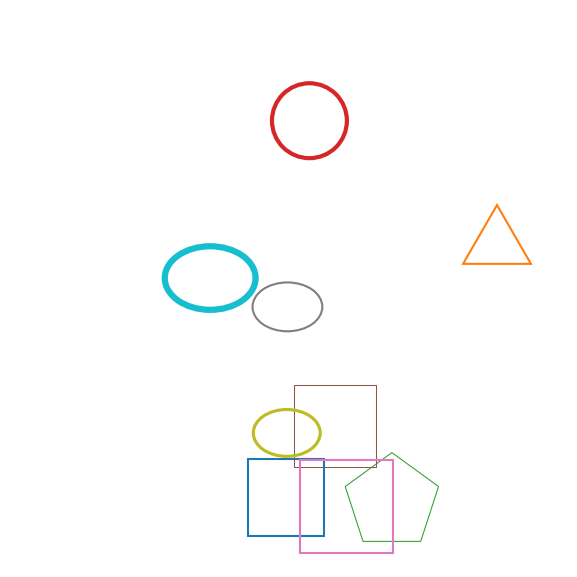[{"shape": "square", "thickness": 1, "radius": 0.33, "center": [0.495, 0.138]}, {"shape": "triangle", "thickness": 1, "radius": 0.34, "center": [0.861, 0.576]}, {"shape": "pentagon", "thickness": 0.5, "radius": 0.42, "center": [0.679, 0.13]}, {"shape": "circle", "thickness": 2, "radius": 0.32, "center": [0.536, 0.79]}, {"shape": "square", "thickness": 0.5, "radius": 0.35, "center": [0.58, 0.261]}, {"shape": "square", "thickness": 1, "radius": 0.4, "center": [0.601, 0.121]}, {"shape": "oval", "thickness": 1, "radius": 0.3, "center": [0.498, 0.468]}, {"shape": "oval", "thickness": 1.5, "radius": 0.29, "center": [0.497, 0.249]}, {"shape": "oval", "thickness": 3, "radius": 0.39, "center": [0.364, 0.518]}]